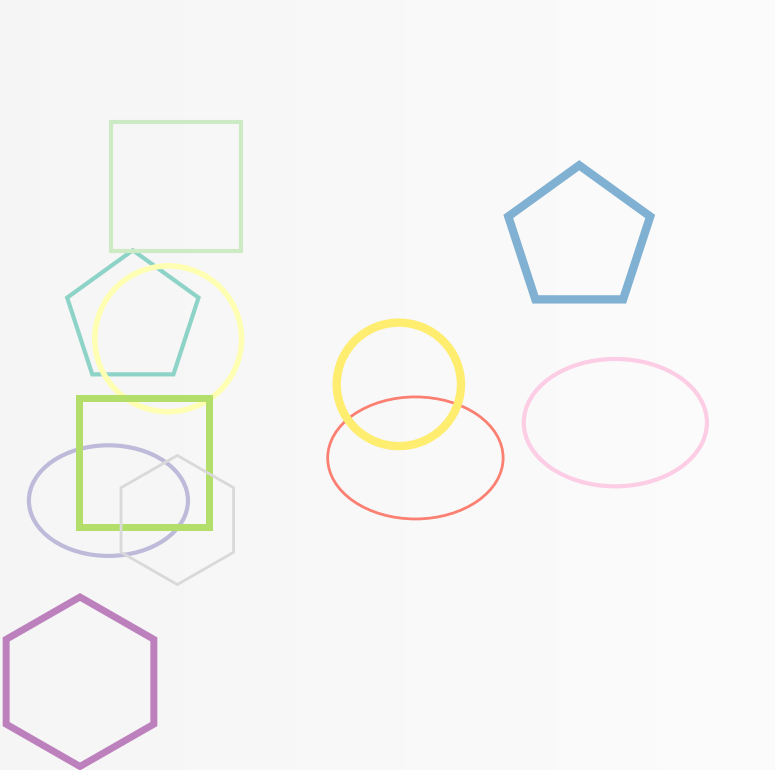[{"shape": "pentagon", "thickness": 1.5, "radius": 0.45, "center": [0.171, 0.586]}, {"shape": "circle", "thickness": 2, "radius": 0.47, "center": [0.217, 0.56]}, {"shape": "oval", "thickness": 1.5, "radius": 0.51, "center": [0.14, 0.35]}, {"shape": "oval", "thickness": 1, "radius": 0.57, "center": [0.536, 0.405]}, {"shape": "pentagon", "thickness": 3, "radius": 0.48, "center": [0.747, 0.689]}, {"shape": "square", "thickness": 2.5, "radius": 0.42, "center": [0.186, 0.4]}, {"shape": "oval", "thickness": 1.5, "radius": 0.59, "center": [0.794, 0.451]}, {"shape": "hexagon", "thickness": 1, "radius": 0.42, "center": [0.229, 0.325]}, {"shape": "hexagon", "thickness": 2.5, "radius": 0.55, "center": [0.103, 0.115]}, {"shape": "square", "thickness": 1.5, "radius": 0.42, "center": [0.227, 0.758]}, {"shape": "circle", "thickness": 3, "radius": 0.4, "center": [0.515, 0.501]}]